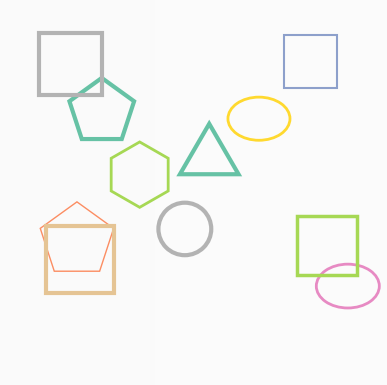[{"shape": "triangle", "thickness": 3, "radius": 0.44, "center": [0.54, 0.591]}, {"shape": "pentagon", "thickness": 3, "radius": 0.44, "center": [0.263, 0.71]}, {"shape": "pentagon", "thickness": 1, "radius": 0.5, "center": [0.199, 0.376]}, {"shape": "square", "thickness": 1.5, "radius": 0.34, "center": [0.801, 0.84]}, {"shape": "oval", "thickness": 2, "radius": 0.41, "center": [0.898, 0.257]}, {"shape": "square", "thickness": 2.5, "radius": 0.38, "center": [0.844, 0.363]}, {"shape": "hexagon", "thickness": 2, "radius": 0.42, "center": [0.36, 0.546]}, {"shape": "oval", "thickness": 2, "radius": 0.4, "center": [0.668, 0.692]}, {"shape": "square", "thickness": 3, "radius": 0.44, "center": [0.207, 0.326]}, {"shape": "square", "thickness": 3, "radius": 0.41, "center": [0.182, 0.834]}, {"shape": "circle", "thickness": 3, "radius": 0.34, "center": [0.477, 0.405]}]